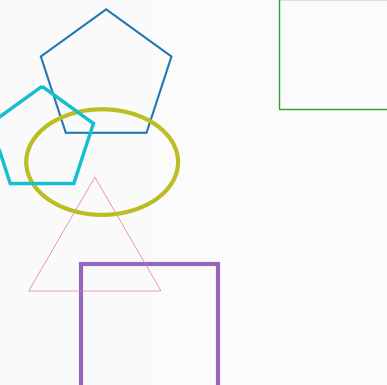[{"shape": "pentagon", "thickness": 1.5, "radius": 0.89, "center": [0.274, 0.798]}, {"shape": "square", "thickness": 1, "radius": 0.71, "center": [0.863, 0.859]}, {"shape": "square", "thickness": 3, "radius": 0.88, "center": [0.386, 0.138]}, {"shape": "triangle", "thickness": 0.5, "radius": 0.99, "center": [0.245, 0.343]}, {"shape": "oval", "thickness": 3, "radius": 0.98, "center": [0.264, 0.579]}, {"shape": "pentagon", "thickness": 2.5, "radius": 0.7, "center": [0.108, 0.636]}]